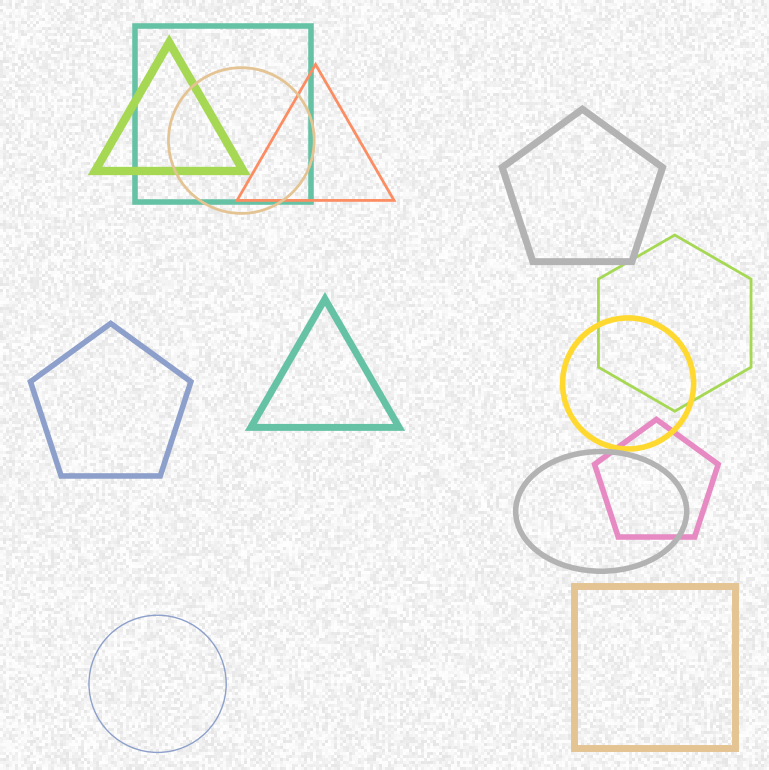[{"shape": "square", "thickness": 2, "radius": 0.57, "center": [0.29, 0.852]}, {"shape": "triangle", "thickness": 2.5, "radius": 0.56, "center": [0.422, 0.501]}, {"shape": "triangle", "thickness": 1, "radius": 0.59, "center": [0.41, 0.799]}, {"shape": "circle", "thickness": 0.5, "radius": 0.45, "center": [0.205, 0.112]}, {"shape": "pentagon", "thickness": 2, "radius": 0.55, "center": [0.144, 0.47]}, {"shape": "pentagon", "thickness": 2, "radius": 0.42, "center": [0.852, 0.371]}, {"shape": "hexagon", "thickness": 1, "radius": 0.57, "center": [0.876, 0.58]}, {"shape": "triangle", "thickness": 3, "radius": 0.56, "center": [0.22, 0.834]}, {"shape": "circle", "thickness": 2, "radius": 0.43, "center": [0.816, 0.502]}, {"shape": "circle", "thickness": 1, "radius": 0.47, "center": [0.313, 0.817]}, {"shape": "square", "thickness": 2.5, "radius": 0.52, "center": [0.85, 0.134]}, {"shape": "pentagon", "thickness": 2.5, "radius": 0.55, "center": [0.756, 0.749]}, {"shape": "oval", "thickness": 2, "radius": 0.56, "center": [0.781, 0.336]}]